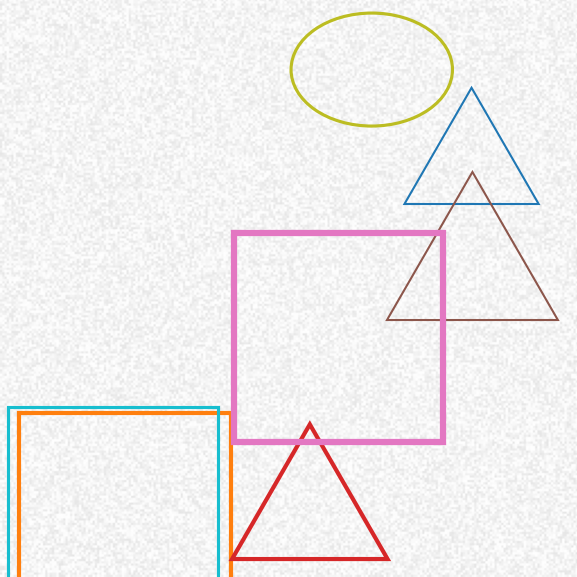[{"shape": "triangle", "thickness": 1, "radius": 0.67, "center": [0.817, 0.713]}, {"shape": "square", "thickness": 2, "radius": 0.91, "center": [0.216, 0.101]}, {"shape": "triangle", "thickness": 2, "radius": 0.78, "center": [0.536, 0.109]}, {"shape": "triangle", "thickness": 1, "radius": 0.85, "center": [0.818, 0.53]}, {"shape": "square", "thickness": 3, "radius": 0.9, "center": [0.586, 0.416]}, {"shape": "oval", "thickness": 1.5, "radius": 0.7, "center": [0.644, 0.879]}, {"shape": "square", "thickness": 1.5, "radius": 0.91, "center": [0.196, 0.112]}]